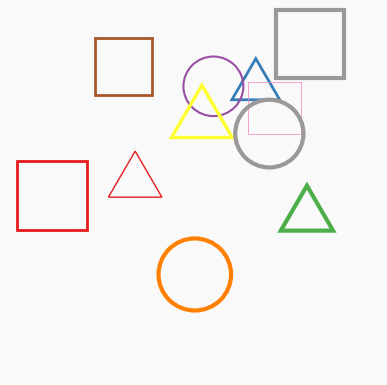[{"shape": "triangle", "thickness": 1, "radius": 0.4, "center": [0.349, 0.528]}, {"shape": "square", "thickness": 2, "radius": 0.45, "center": [0.134, 0.492]}, {"shape": "triangle", "thickness": 2, "radius": 0.36, "center": [0.66, 0.777]}, {"shape": "triangle", "thickness": 3, "radius": 0.39, "center": [0.792, 0.44]}, {"shape": "circle", "thickness": 1.5, "radius": 0.39, "center": [0.551, 0.776]}, {"shape": "circle", "thickness": 3, "radius": 0.47, "center": [0.503, 0.287]}, {"shape": "triangle", "thickness": 2.5, "radius": 0.45, "center": [0.521, 0.688]}, {"shape": "square", "thickness": 2, "radius": 0.37, "center": [0.318, 0.828]}, {"shape": "square", "thickness": 0.5, "radius": 0.34, "center": [0.709, 0.72]}, {"shape": "square", "thickness": 3, "radius": 0.44, "center": [0.8, 0.887]}, {"shape": "circle", "thickness": 3, "radius": 0.44, "center": [0.695, 0.653]}]